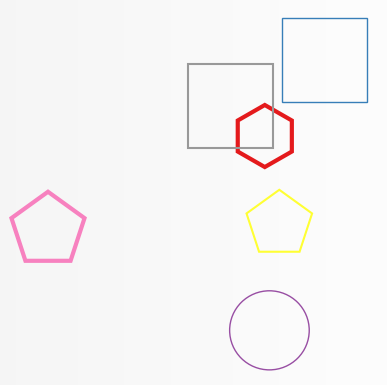[{"shape": "hexagon", "thickness": 3, "radius": 0.4, "center": [0.683, 0.647]}, {"shape": "square", "thickness": 1, "radius": 0.55, "center": [0.837, 0.844]}, {"shape": "circle", "thickness": 1, "radius": 0.51, "center": [0.695, 0.142]}, {"shape": "pentagon", "thickness": 1.5, "radius": 0.44, "center": [0.721, 0.418]}, {"shape": "pentagon", "thickness": 3, "radius": 0.5, "center": [0.124, 0.403]}, {"shape": "square", "thickness": 1.5, "radius": 0.54, "center": [0.595, 0.725]}]